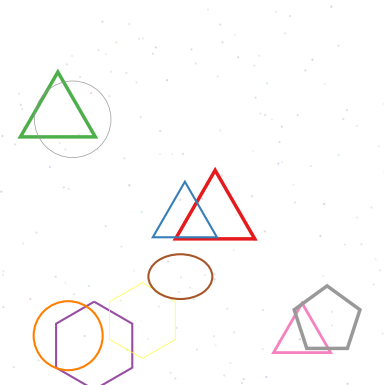[{"shape": "triangle", "thickness": 2.5, "radius": 0.59, "center": [0.559, 0.439]}, {"shape": "triangle", "thickness": 1.5, "radius": 0.48, "center": [0.48, 0.432]}, {"shape": "triangle", "thickness": 2.5, "radius": 0.56, "center": [0.15, 0.701]}, {"shape": "hexagon", "thickness": 1.5, "radius": 0.57, "center": [0.245, 0.102]}, {"shape": "circle", "thickness": 1.5, "radius": 0.45, "center": [0.177, 0.128]}, {"shape": "hexagon", "thickness": 0.5, "radius": 0.49, "center": [0.37, 0.167]}, {"shape": "oval", "thickness": 1.5, "radius": 0.42, "center": [0.468, 0.281]}, {"shape": "triangle", "thickness": 2, "radius": 0.43, "center": [0.785, 0.127]}, {"shape": "pentagon", "thickness": 2.5, "radius": 0.45, "center": [0.85, 0.168]}, {"shape": "circle", "thickness": 0.5, "radius": 0.5, "center": [0.189, 0.69]}]